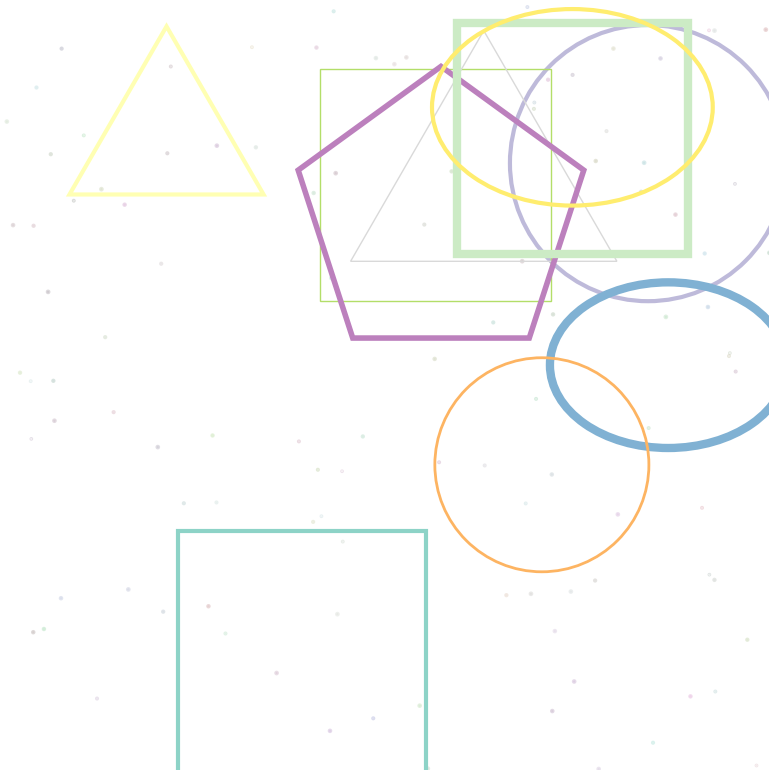[{"shape": "square", "thickness": 1.5, "radius": 0.8, "center": [0.392, 0.15]}, {"shape": "triangle", "thickness": 1.5, "radius": 0.73, "center": [0.216, 0.82]}, {"shape": "circle", "thickness": 1.5, "radius": 0.9, "center": [0.842, 0.788]}, {"shape": "oval", "thickness": 3, "radius": 0.77, "center": [0.868, 0.526]}, {"shape": "circle", "thickness": 1, "radius": 0.69, "center": [0.704, 0.396]}, {"shape": "square", "thickness": 0.5, "radius": 0.75, "center": [0.565, 0.76]}, {"shape": "triangle", "thickness": 0.5, "radius": 1.0, "center": [0.628, 0.76]}, {"shape": "pentagon", "thickness": 2, "radius": 0.98, "center": [0.573, 0.719]}, {"shape": "square", "thickness": 3, "radius": 0.75, "center": [0.744, 0.82]}, {"shape": "oval", "thickness": 1.5, "radius": 0.91, "center": [0.743, 0.861]}]